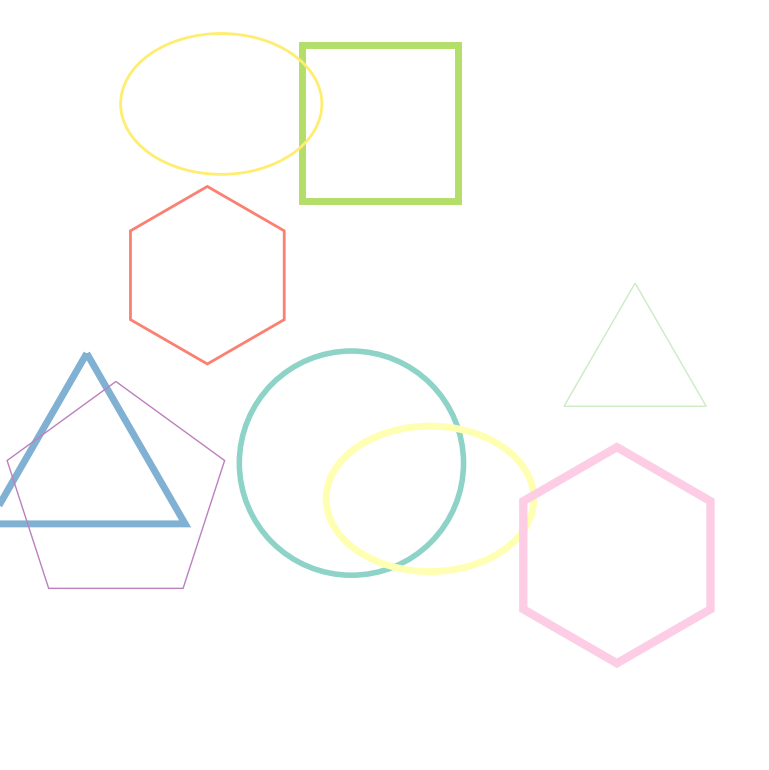[{"shape": "circle", "thickness": 2, "radius": 0.73, "center": [0.456, 0.399]}, {"shape": "oval", "thickness": 2.5, "radius": 0.67, "center": [0.558, 0.352]}, {"shape": "hexagon", "thickness": 1, "radius": 0.58, "center": [0.269, 0.643]}, {"shape": "triangle", "thickness": 2.5, "radius": 0.74, "center": [0.113, 0.393]}, {"shape": "square", "thickness": 2.5, "radius": 0.51, "center": [0.493, 0.84]}, {"shape": "hexagon", "thickness": 3, "radius": 0.7, "center": [0.801, 0.279]}, {"shape": "pentagon", "thickness": 0.5, "radius": 0.74, "center": [0.15, 0.356]}, {"shape": "triangle", "thickness": 0.5, "radius": 0.53, "center": [0.825, 0.526]}, {"shape": "oval", "thickness": 1, "radius": 0.65, "center": [0.287, 0.865]}]